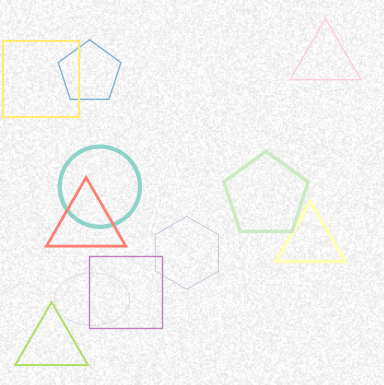[{"shape": "circle", "thickness": 3, "radius": 0.52, "center": [0.259, 0.515]}, {"shape": "triangle", "thickness": 2.5, "radius": 0.52, "center": [0.807, 0.373]}, {"shape": "hexagon", "thickness": 0.5, "radius": 0.47, "center": [0.485, 0.343]}, {"shape": "triangle", "thickness": 2, "radius": 0.6, "center": [0.224, 0.42]}, {"shape": "pentagon", "thickness": 1, "radius": 0.43, "center": [0.233, 0.811]}, {"shape": "triangle", "thickness": 1.5, "radius": 0.55, "center": [0.134, 0.106]}, {"shape": "triangle", "thickness": 1, "radius": 0.53, "center": [0.846, 0.846]}, {"shape": "oval", "thickness": 0.5, "radius": 0.49, "center": [0.239, 0.223]}, {"shape": "square", "thickness": 1, "radius": 0.47, "center": [0.327, 0.242]}, {"shape": "pentagon", "thickness": 2.5, "radius": 0.58, "center": [0.691, 0.492]}, {"shape": "square", "thickness": 1.5, "radius": 0.49, "center": [0.106, 0.794]}]